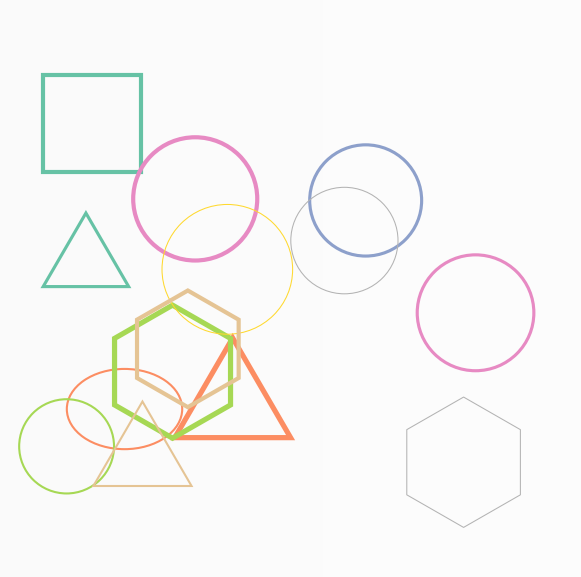[{"shape": "square", "thickness": 2, "radius": 0.42, "center": [0.158, 0.785]}, {"shape": "triangle", "thickness": 1.5, "radius": 0.42, "center": [0.148, 0.545]}, {"shape": "oval", "thickness": 1, "radius": 0.5, "center": [0.214, 0.291]}, {"shape": "triangle", "thickness": 2.5, "radius": 0.58, "center": [0.4, 0.299]}, {"shape": "circle", "thickness": 1.5, "radius": 0.48, "center": [0.629, 0.652]}, {"shape": "circle", "thickness": 1.5, "radius": 0.5, "center": [0.818, 0.458]}, {"shape": "circle", "thickness": 2, "radius": 0.53, "center": [0.336, 0.655]}, {"shape": "circle", "thickness": 1, "radius": 0.41, "center": [0.115, 0.226]}, {"shape": "hexagon", "thickness": 2.5, "radius": 0.58, "center": [0.297, 0.356]}, {"shape": "circle", "thickness": 0.5, "radius": 0.56, "center": [0.391, 0.533]}, {"shape": "hexagon", "thickness": 2, "radius": 0.5, "center": [0.323, 0.395]}, {"shape": "triangle", "thickness": 1, "radius": 0.49, "center": [0.245, 0.206]}, {"shape": "circle", "thickness": 0.5, "radius": 0.46, "center": [0.593, 0.583]}, {"shape": "hexagon", "thickness": 0.5, "radius": 0.56, "center": [0.798, 0.199]}]